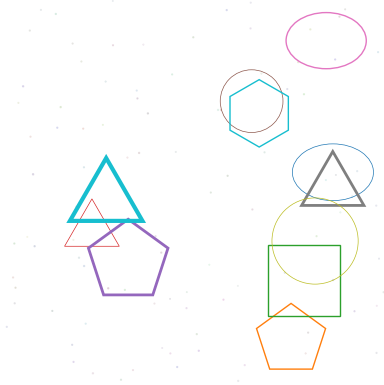[{"shape": "oval", "thickness": 0.5, "radius": 0.53, "center": [0.865, 0.553]}, {"shape": "pentagon", "thickness": 1, "radius": 0.47, "center": [0.756, 0.118]}, {"shape": "square", "thickness": 1, "radius": 0.47, "center": [0.789, 0.271]}, {"shape": "triangle", "thickness": 0.5, "radius": 0.41, "center": [0.239, 0.401]}, {"shape": "pentagon", "thickness": 2, "radius": 0.54, "center": [0.333, 0.322]}, {"shape": "circle", "thickness": 0.5, "radius": 0.41, "center": [0.654, 0.737]}, {"shape": "oval", "thickness": 1, "radius": 0.52, "center": [0.847, 0.894]}, {"shape": "triangle", "thickness": 2, "radius": 0.47, "center": [0.864, 0.513]}, {"shape": "circle", "thickness": 0.5, "radius": 0.56, "center": [0.818, 0.374]}, {"shape": "hexagon", "thickness": 1, "radius": 0.44, "center": [0.673, 0.706]}, {"shape": "triangle", "thickness": 3, "radius": 0.54, "center": [0.276, 0.481]}]